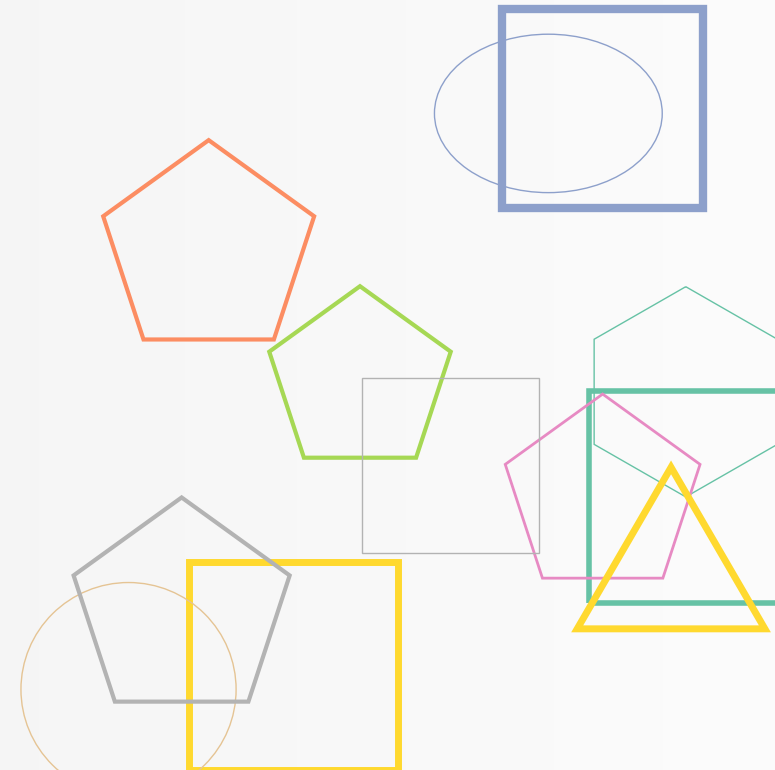[{"shape": "hexagon", "thickness": 0.5, "radius": 0.68, "center": [0.885, 0.491]}, {"shape": "square", "thickness": 2, "radius": 0.69, "center": [0.898, 0.355]}, {"shape": "pentagon", "thickness": 1.5, "radius": 0.72, "center": [0.269, 0.675]}, {"shape": "square", "thickness": 3, "radius": 0.65, "center": [0.777, 0.859]}, {"shape": "oval", "thickness": 0.5, "radius": 0.73, "center": [0.708, 0.853]}, {"shape": "pentagon", "thickness": 1, "radius": 0.66, "center": [0.778, 0.356]}, {"shape": "pentagon", "thickness": 1.5, "radius": 0.62, "center": [0.465, 0.505]}, {"shape": "square", "thickness": 2.5, "radius": 0.67, "center": [0.379, 0.135]}, {"shape": "triangle", "thickness": 2.5, "radius": 0.7, "center": [0.866, 0.253]}, {"shape": "circle", "thickness": 0.5, "radius": 0.69, "center": [0.166, 0.105]}, {"shape": "square", "thickness": 0.5, "radius": 0.57, "center": [0.582, 0.396]}, {"shape": "pentagon", "thickness": 1.5, "radius": 0.73, "center": [0.234, 0.207]}]